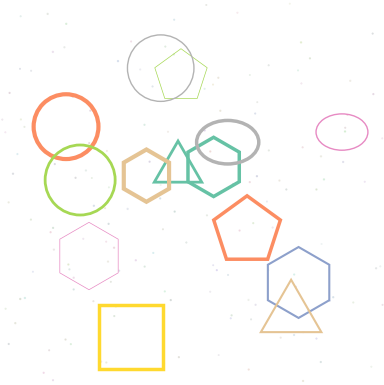[{"shape": "triangle", "thickness": 2, "radius": 0.36, "center": [0.462, 0.562]}, {"shape": "hexagon", "thickness": 2.5, "radius": 0.38, "center": [0.555, 0.566]}, {"shape": "pentagon", "thickness": 2.5, "radius": 0.46, "center": [0.642, 0.4]}, {"shape": "circle", "thickness": 3, "radius": 0.42, "center": [0.172, 0.671]}, {"shape": "hexagon", "thickness": 1.5, "radius": 0.46, "center": [0.776, 0.266]}, {"shape": "hexagon", "thickness": 0.5, "radius": 0.44, "center": [0.231, 0.335]}, {"shape": "oval", "thickness": 1, "radius": 0.34, "center": [0.888, 0.657]}, {"shape": "circle", "thickness": 2, "radius": 0.45, "center": [0.208, 0.532]}, {"shape": "pentagon", "thickness": 0.5, "radius": 0.36, "center": [0.47, 0.802]}, {"shape": "square", "thickness": 2.5, "radius": 0.42, "center": [0.34, 0.125]}, {"shape": "triangle", "thickness": 1.5, "radius": 0.45, "center": [0.756, 0.183]}, {"shape": "hexagon", "thickness": 3, "radius": 0.34, "center": [0.38, 0.544]}, {"shape": "circle", "thickness": 1, "radius": 0.43, "center": [0.417, 0.823]}, {"shape": "oval", "thickness": 2.5, "radius": 0.4, "center": [0.591, 0.631]}]